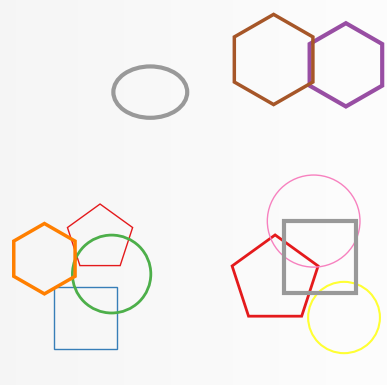[{"shape": "pentagon", "thickness": 2, "radius": 0.58, "center": [0.71, 0.273]}, {"shape": "pentagon", "thickness": 1, "radius": 0.44, "center": [0.258, 0.382]}, {"shape": "square", "thickness": 1, "radius": 0.4, "center": [0.22, 0.175]}, {"shape": "circle", "thickness": 2, "radius": 0.51, "center": [0.288, 0.288]}, {"shape": "hexagon", "thickness": 3, "radius": 0.54, "center": [0.893, 0.832]}, {"shape": "hexagon", "thickness": 2.5, "radius": 0.46, "center": [0.115, 0.328]}, {"shape": "circle", "thickness": 1.5, "radius": 0.46, "center": [0.888, 0.175]}, {"shape": "hexagon", "thickness": 2.5, "radius": 0.59, "center": [0.706, 0.846]}, {"shape": "circle", "thickness": 1, "radius": 0.6, "center": [0.809, 0.426]}, {"shape": "square", "thickness": 3, "radius": 0.47, "center": [0.826, 0.332]}, {"shape": "oval", "thickness": 3, "radius": 0.48, "center": [0.388, 0.761]}]